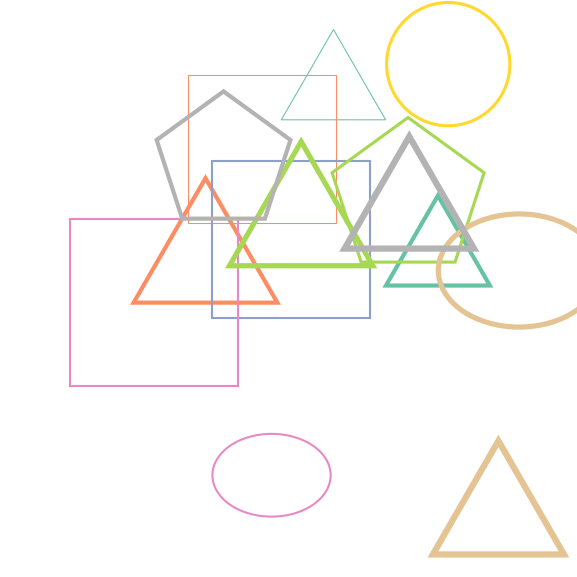[{"shape": "triangle", "thickness": 0.5, "radius": 0.52, "center": [0.577, 0.844]}, {"shape": "triangle", "thickness": 2, "radius": 0.52, "center": [0.758, 0.557]}, {"shape": "triangle", "thickness": 2, "radius": 0.72, "center": [0.356, 0.547]}, {"shape": "square", "thickness": 0.5, "radius": 0.64, "center": [0.454, 0.741]}, {"shape": "square", "thickness": 1, "radius": 0.68, "center": [0.504, 0.584]}, {"shape": "square", "thickness": 1, "radius": 0.73, "center": [0.267, 0.475]}, {"shape": "oval", "thickness": 1, "radius": 0.51, "center": [0.47, 0.176]}, {"shape": "triangle", "thickness": 2.5, "radius": 0.72, "center": [0.521, 0.611]}, {"shape": "pentagon", "thickness": 1.5, "radius": 0.69, "center": [0.707, 0.657]}, {"shape": "circle", "thickness": 1.5, "radius": 0.53, "center": [0.776, 0.888]}, {"shape": "oval", "thickness": 2.5, "radius": 0.7, "center": [0.899, 0.531]}, {"shape": "triangle", "thickness": 3, "radius": 0.66, "center": [0.863, 0.105]}, {"shape": "pentagon", "thickness": 2, "radius": 0.61, "center": [0.387, 0.719]}, {"shape": "triangle", "thickness": 3, "radius": 0.65, "center": [0.709, 0.633]}]